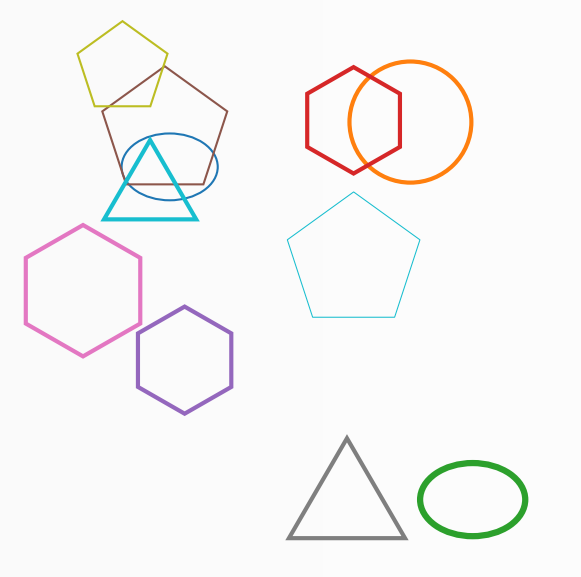[{"shape": "oval", "thickness": 1, "radius": 0.41, "center": [0.292, 0.71]}, {"shape": "circle", "thickness": 2, "radius": 0.52, "center": [0.706, 0.788]}, {"shape": "oval", "thickness": 3, "radius": 0.45, "center": [0.813, 0.134]}, {"shape": "hexagon", "thickness": 2, "radius": 0.46, "center": [0.608, 0.791]}, {"shape": "hexagon", "thickness": 2, "radius": 0.46, "center": [0.318, 0.376]}, {"shape": "pentagon", "thickness": 1, "radius": 0.57, "center": [0.283, 0.771]}, {"shape": "hexagon", "thickness": 2, "radius": 0.57, "center": [0.143, 0.496]}, {"shape": "triangle", "thickness": 2, "radius": 0.58, "center": [0.597, 0.125]}, {"shape": "pentagon", "thickness": 1, "radius": 0.41, "center": [0.211, 0.881]}, {"shape": "pentagon", "thickness": 0.5, "radius": 0.6, "center": [0.608, 0.547]}, {"shape": "triangle", "thickness": 2, "radius": 0.46, "center": [0.258, 0.665]}]